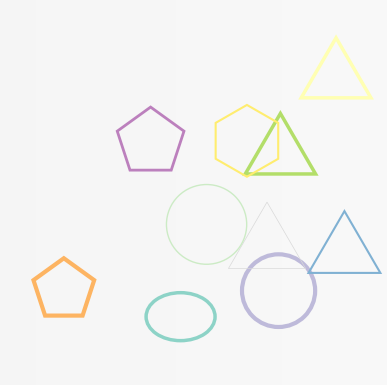[{"shape": "oval", "thickness": 2.5, "radius": 0.45, "center": [0.466, 0.177]}, {"shape": "triangle", "thickness": 2.5, "radius": 0.52, "center": [0.867, 0.798]}, {"shape": "circle", "thickness": 3, "radius": 0.47, "center": [0.719, 0.245]}, {"shape": "triangle", "thickness": 1.5, "radius": 0.53, "center": [0.889, 0.345]}, {"shape": "pentagon", "thickness": 3, "radius": 0.41, "center": [0.165, 0.247]}, {"shape": "triangle", "thickness": 2.5, "radius": 0.52, "center": [0.724, 0.601]}, {"shape": "triangle", "thickness": 0.5, "radius": 0.58, "center": [0.689, 0.36]}, {"shape": "pentagon", "thickness": 2, "radius": 0.45, "center": [0.389, 0.631]}, {"shape": "circle", "thickness": 1, "radius": 0.52, "center": [0.533, 0.417]}, {"shape": "hexagon", "thickness": 1.5, "radius": 0.47, "center": [0.637, 0.634]}]